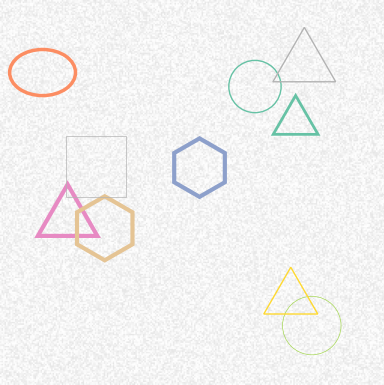[{"shape": "triangle", "thickness": 2, "radius": 0.34, "center": [0.768, 0.685]}, {"shape": "circle", "thickness": 1, "radius": 0.34, "center": [0.662, 0.775]}, {"shape": "oval", "thickness": 2.5, "radius": 0.43, "center": [0.111, 0.812]}, {"shape": "hexagon", "thickness": 3, "radius": 0.38, "center": [0.518, 0.565]}, {"shape": "triangle", "thickness": 3, "radius": 0.45, "center": [0.176, 0.432]}, {"shape": "circle", "thickness": 0.5, "radius": 0.38, "center": [0.81, 0.154]}, {"shape": "triangle", "thickness": 1, "radius": 0.4, "center": [0.755, 0.225]}, {"shape": "hexagon", "thickness": 3, "radius": 0.42, "center": [0.272, 0.407]}, {"shape": "square", "thickness": 0.5, "radius": 0.39, "center": [0.249, 0.567]}, {"shape": "triangle", "thickness": 1, "radius": 0.47, "center": [0.79, 0.835]}]